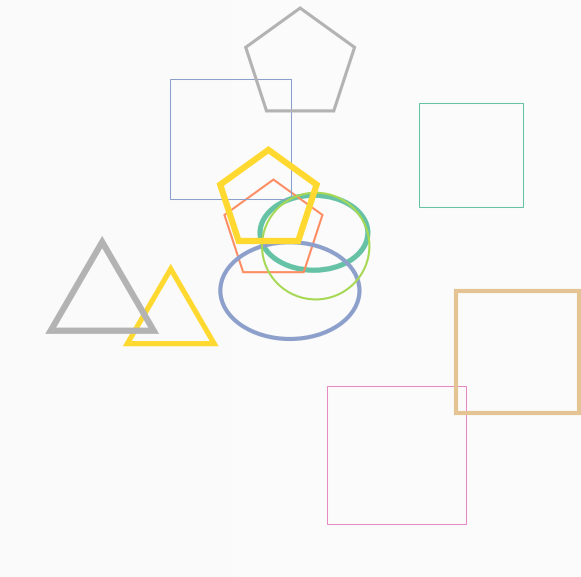[{"shape": "square", "thickness": 0.5, "radius": 0.45, "center": [0.811, 0.731]}, {"shape": "oval", "thickness": 2.5, "radius": 0.46, "center": [0.54, 0.596]}, {"shape": "pentagon", "thickness": 1, "radius": 0.44, "center": [0.47, 0.6]}, {"shape": "square", "thickness": 0.5, "radius": 0.52, "center": [0.397, 0.759]}, {"shape": "oval", "thickness": 2, "radius": 0.6, "center": [0.499, 0.496]}, {"shape": "square", "thickness": 0.5, "radius": 0.6, "center": [0.683, 0.211]}, {"shape": "circle", "thickness": 1, "radius": 0.46, "center": [0.543, 0.573]}, {"shape": "pentagon", "thickness": 3, "radius": 0.44, "center": [0.462, 0.652]}, {"shape": "triangle", "thickness": 2.5, "radius": 0.43, "center": [0.294, 0.447]}, {"shape": "square", "thickness": 2, "radius": 0.53, "center": [0.891, 0.389]}, {"shape": "pentagon", "thickness": 1.5, "radius": 0.49, "center": [0.516, 0.887]}, {"shape": "triangle", "thickness": 3, "radius": 0.51, "center": [0.176, 0.478]}]